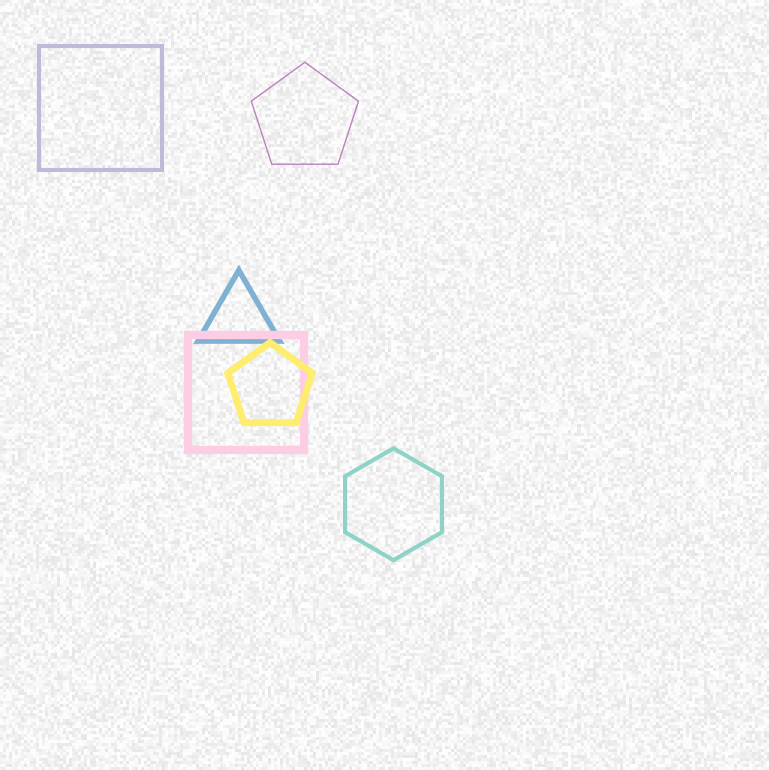[{"shape": "hexagon", "thickness": 1.5, "radius": 0.36, "center": [0.511, 0.345]}, {"shape": "square", "thickness": 1.5, "radius": 0.4, "center": [0.131, 0.86]}, {"shape": "triangle", "thickness": 2, "radius": 0.31, "center": [0.31, 0.588]}, {"shape": "square", "thickness": 3, "radius": 0.37, "center": [0.32, 0.491]}, {"shape": "pentagon", "thickness": 0.5, "radius": 0.37, "center": [0.396, 0.846]}, {"shape": "pentagon", "thickness": 2.5, "radius": 0.29, "center": [0.351, 0.498]}]